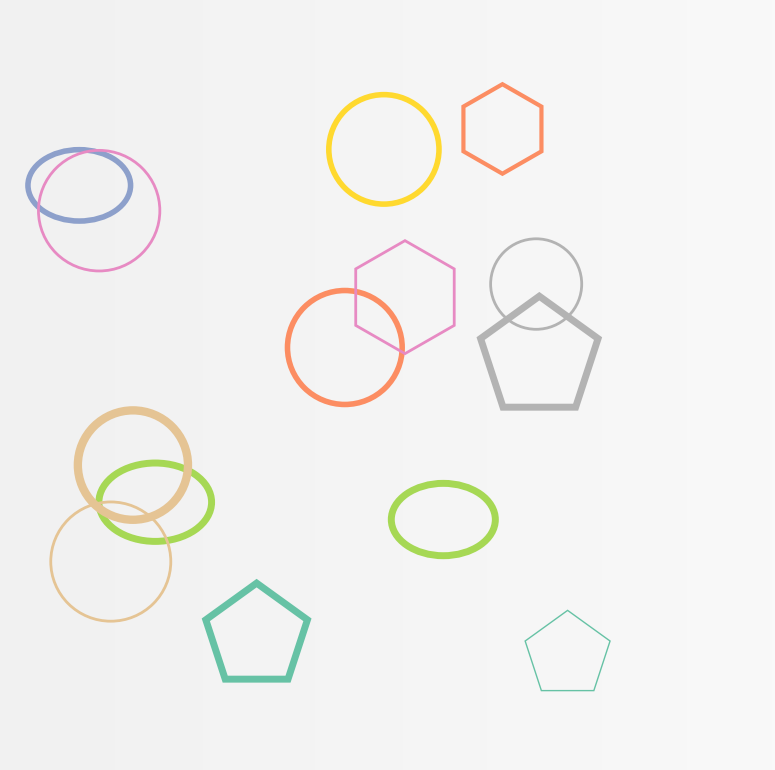[{"shape": "pentagon", "thickness": 2.5, "radius": 0.34, "center": [0.331, 0.174]}, {"shape": "pentagon", "thickness": 0.5, "radius": 0.29, "center": [0.732, 0.15]}, {"shape": "hexagon", "thickness": 1.5, "radius": 0.29, "center": [0.648, 0.833]}, {"shape": "circle", "thickness": 2, "radius": 0.37, "center": [0.445, 0.549]}, {"shape": "oval", "thickness": 2, "radius": 0.33, "center": [0.102, 0.759]}, {"shape": "circle", "thickness": 1, "radius": 0.39, "center": [0.128, 0.726]}, {"shape": "hexagon", "thickness": 1, "radius": 0.37, "center": [0.523, 0.614]}, {"shape": "oval", "thickness": 2.5, "radius": 0.34, "center": [0.572, 0.325]}, {"shape": "oval", "thickness": 2.5, "radius": 0.36, "center": [0.2, 0.348]}, {"shape": "circle", "thickness": 2, "radius": 0.36, "center": [0.495, 0.806]}, {"shape": "circle", "thickness": 3, "radius": 0.36, "center": [0.172, 0.396]}, {"shape": "circle", "thickness": 1, "radius": 0.39, "center": [0.143, 0.271]}, {"shape": "pentagon", "thickness": 2.5, "radius": 0.4, "center": [0.696, 0.536]}, {"shape": "circle", "thickness": 1, "radius": 0.29, "center": [0.692, 0.631]}]